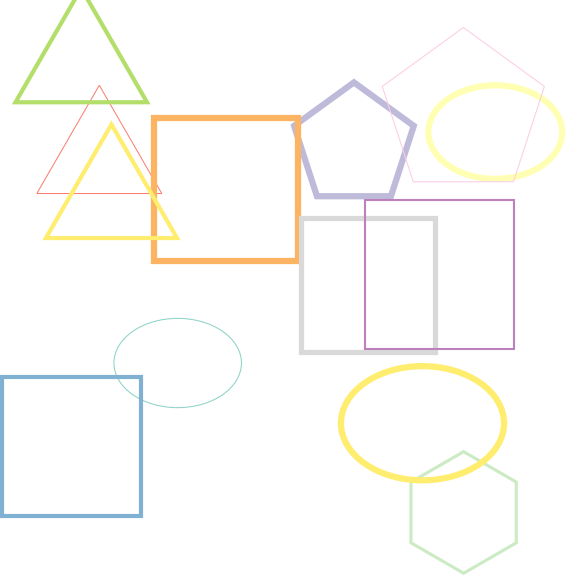[{"shape": "oval", "thickness": 0.5, "radius": 0.55, "center": [0.308, 0.371]}, {"shape": "oval", "thickness": 3, "radius": 0.58, "center": [0.858, 0.77]}, {"shape": "pentagon", "thickness": 3, "radius": 0.54, "center": [0.613, 0.747]}, {"shape": "triangle", "thickness": 0.5, "radius": 0.62, "center": [0.172, 0.727]}, {"shape": "square", "thickness": 2, "radius": 0.6, "center": [0.123, 0.226]}, {"shape": "square", "thickness": 3, "radius": 0.62, "center": [0.391, 0.671]}, {"shape": "triangle", "thickness": 2, "radius": 0.66, "center": [0.141, 0.888]}, {"shape": "pentagon", "thickness": 0.5, "radius": 0.74, "center": [0.802, 0.804]}, {"shape": "square", "thickness": 2.5, "radius": 0.58, "center": [0.637, 0.506]}, {"shape": "square", "thickness": 1, "radius": 0.65, "center": [0.761, 0.524]}, {"shape": "hexagon", "thickness": 1.5, "radius": 0.53, "center": [0.803, 0.112]}, {"shape": "oval", "thickness": 3, "radius": 0.71, "center": [0.732, 0.266]}, {"shape": "triangle", "thickness": 2, "radius": 0.66, "center": [0.193, 0.652]}]